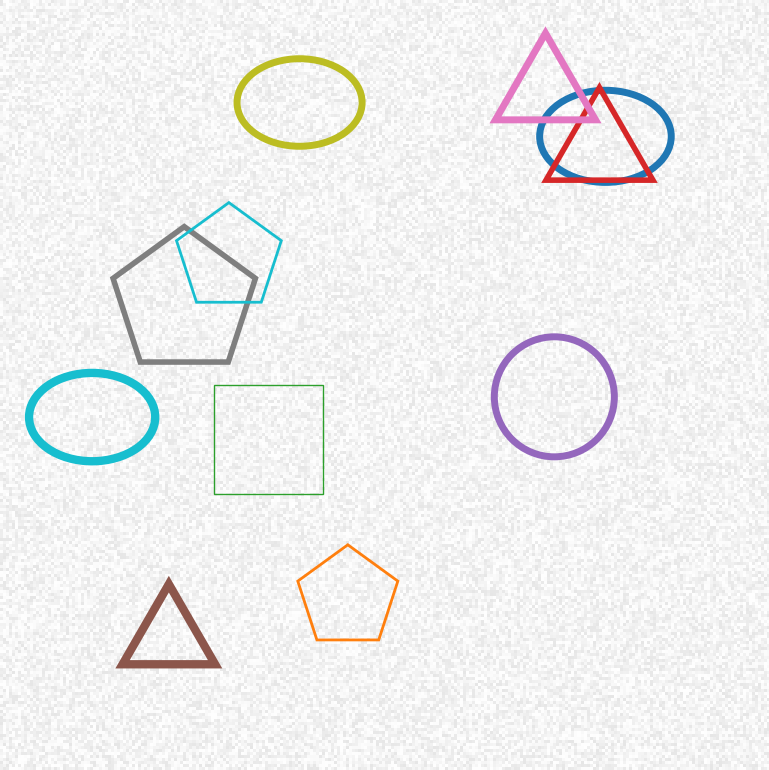[{"shape": "oval", "thickness": 2.5, "radius": 0.43, "center": [0.786, 0.823]}, {"shape": "pentagon", "thickness": 1, "radius": 0.34, "center": [0.452, 0.224]}, {"shape": "square", "thickness": 0.5, "radius": 0.35, "center": [0.349, 0.43]}, {"shape": "triangle", "thickness": 2, "radius": 0.4, "center": [0.779, 0.806]}, {"shape": "circle", "thickness": 2.5, "radius": 0.39, "center": [0.72, 0.485]}, {"shape": "triangle", "thickness": 3, "radius": 0.35, "center": [0.219, 0.172]}, {"shape": "triangle", "thickness": 2.5, "radius": 0.38, "center": [0.708, 0.882]}, {"shape": "pentagon", "thickness": 2, "radius": 0.49, "center": [0.239, 0.608]}, {"shape": "oval", "thickness": 2.5, "radius": 0.41, "center": [0.389, 0.867]}, {"shape": "pentagon", "thickness": 1, "radius": 0.36, "center": [0.297, 0.665]}, {"shape": "oval", "thickness": 3, "radius": 0.41, "center": [0.12, 0.458]}]